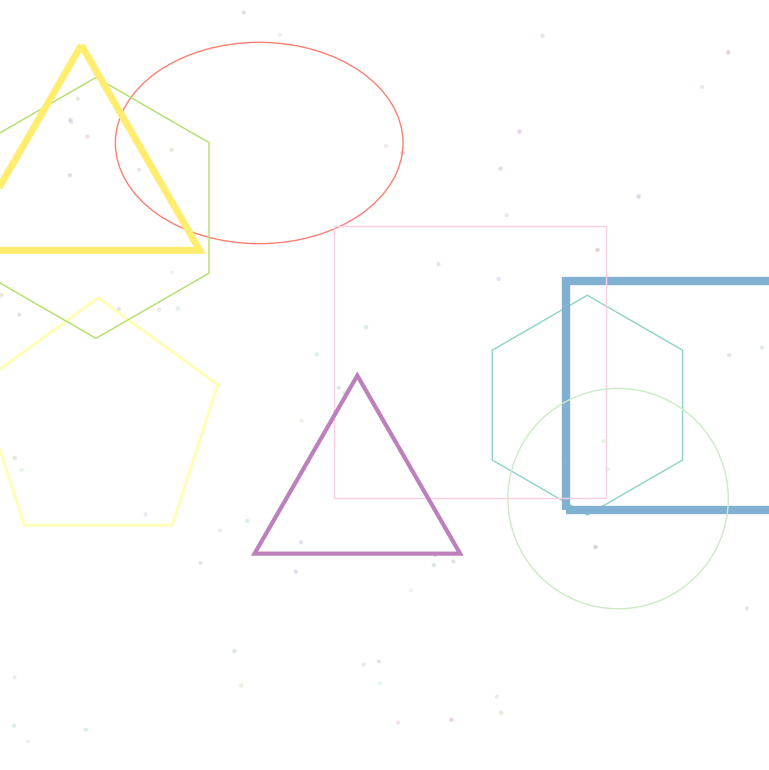[{"shape": "hexagon", "thickness": 0.5, "radius": 0.71, "center": [0.763, 0.474]}, {"shape": "pentagon", "thickness": 1, "radius": 0.82, "center": [0.128, 0.45]}, {"shape": "oval", "thickness": 0.5, "radius": 0.93, "center": [0.337, 0.814]}, {"shape": "square", "thickness": 3, "radius": 0.74, "center": [0.883, 0.487]}, {"shape": "hexagon", "thickness": 0.5, "radius": 0.85, "center": [0.125, 0.73]}, {"shape": "square", "thickness": 0.5, "radius": 0.88, "center": [0.61, 0.53]}, {"shape": "triangle", "thickness": 1.5, "radius": 0.77, "center": [0.464, 0.358]}, {"shape": "circle", "thickness": 0.5, "radius": 0.72, "center": [0.803, 0.352]}, {"shape": "triangle", "thickness": 2.5, "radius": 0.89, "center": [0.106, 0.764]}]